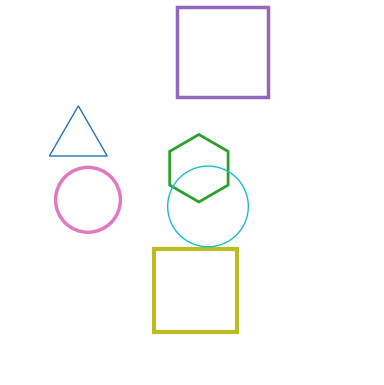[{"shape": "triangle", "thickness": 1, "radius": 0.43, "center": [0.203, 0.638]}, {"shape": "hexagon", "thickness": 2, "radius": 0.44, "center": [0.517, 0.563]}, {"shape": "square", "thickness": 2.5, "radius": 0.59, "center": [0.578, 0.865]}, {"shape": "circle", "thickness": 2.5, "radius": 0.42, "center": [0.229, 0.481]}, {"shape": "square", "thickness": 3, "radius": 0.54, "center": [0.508, 0.244]}, {"shape": "circle", "thickness": 1, "radius": 0.52, "center": [0.54, 0.464]}]